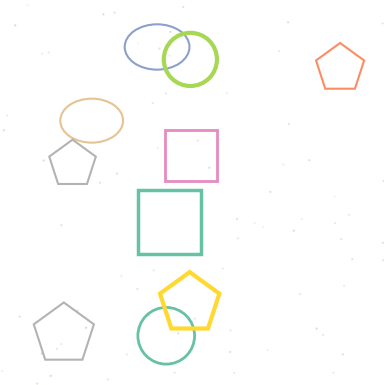[{"shape": "circle", "thickness": 2, "radius": 0.37, "center": [0.432, 0.128]}, {"shape": "square", "thickness": 2.5, "radius": 0.41, "center": [0.441, 0.423]}, {"shape": "pentagon", "thickness": 1.5, "radius": 0.33, "center": [0.883, 0.823]}, {"shape": "oval", "thickness": 1.5, "radius": 0.42, "center": [0.408, 0.878]}, {"shape": "square", "thickness": 2, "radius": 0.34, "center": [0.497, 0.596]}, {"shape": "circle", "thickness": 3, "radius": 0.35, "center": [0.494, 0.846]}, {"shape": "pentagon", "thickness": 3, "radius": 0.41, "center": [0.493, 0.212]}, {"shape": "oval", "thickness": 1.5, "radius": 0.41, "center": [0.238, 0.687]}, {"shape": "pentagon", "thickness": 1.5, "radius": 0.32, "center": [0.188, 0.574]}, {"shape": "pentagon", "thickness": 1.5, "radius": 0.41, "center": [0.166, 0.132]}]